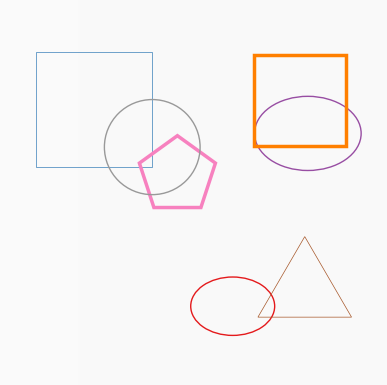[{"shape": "oval", "thickness": 1, "radius": 0.54, "center": [0.601, 0.205]}, {"shape": "square", "thickness": 0.5, "radius": 0.75, "center": [0.243, 0.715]}, {"shape": "oval", "thickness": 1, "radius": 0.69, "center": [0.794, 0.653]}, {"shape": "square", "thickness": 2.5, "radius": 0.6, "center": [0.775, 0.739]}, {"shape": "triangle", "thickness": 0.5, "radius": 0.7, "center": [0.786, 0.246]}, {"shape": "pentagon", "thickness": 2.5, "radius": 0.52, "center": [0.458, 0.544]}, {"shape": "circle", "thickness": 1, "radius": 0.62, "center": [0.393, 0.618]}]